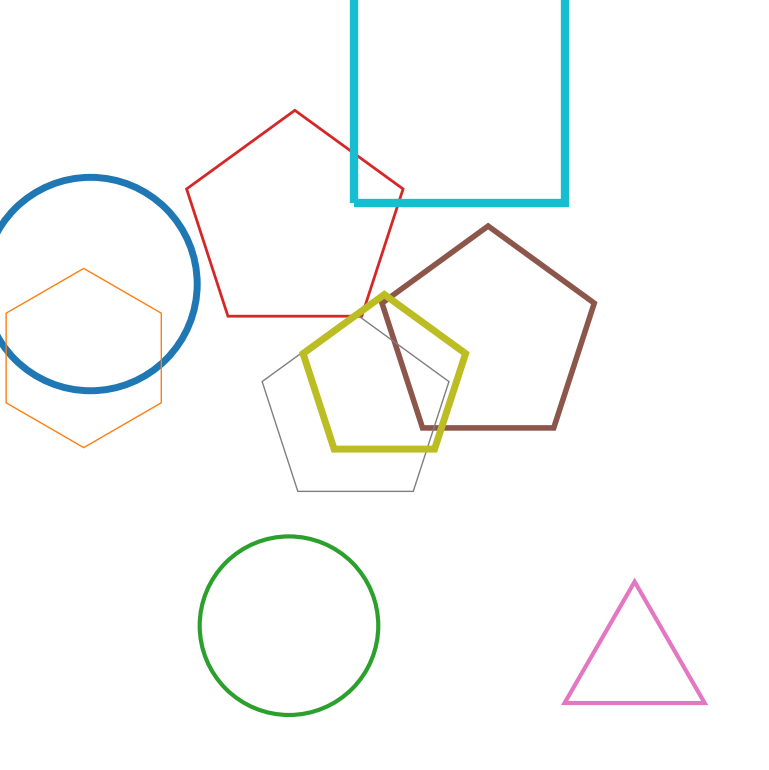[{"shape": "circle", "thickness": 2.5, "radius": 0.69, "center": [0.118, 0.631]}, {"shape": "hexagon", "thickness": 0.5, "radius": 0.58, "center": [0.109, 0.535]}, {"shape": "circle", "thickness": 1.5, "radius": 0.58, "center": [0.375, 0.187]}, {"shape": "pentagon", "thickness": 1, "radius": 0.74, "center": [0.383, 0.709]}, {"shape": "pentagon", "thickness": 2, "radius": 0.72, "center": [0.634, 0.562]}, {"shape": "triangle", "thickness": 1.5, "radius": 0.53, "center": [0.824, 0.139]}, {"shape": "pentagon", "thickness": 0.5, "radius": 0.64, "center": [0.462, 0.465]}, {"shape": "pentagon", "thickness": 2.5, "radius": 0.55, "center": [0.499, 0.507]}, {"shape": "square", "thickness": 3, "radius": 0.69, "center": [0.597, 0.874]}]